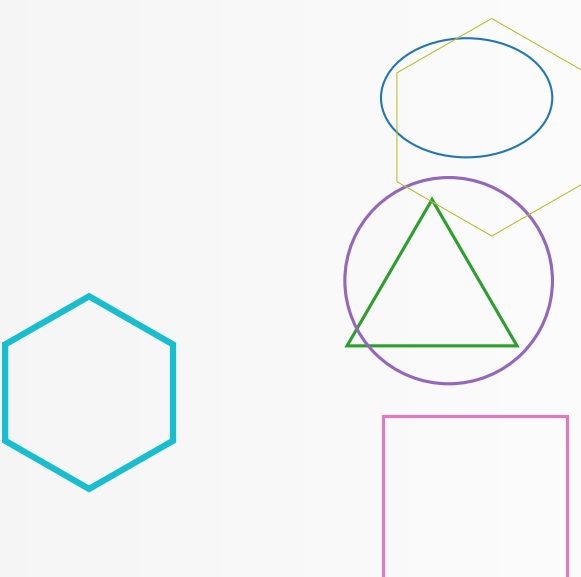[{"shape": "oval", "thickness": 1, "radius": 0.74, "center": [0.803, 0.83]}, {"shape": "triangle", "thickness": 1.5, "radius": 0.84, "center": [0.743, 0.485]}, {"shape": "circle", "thickness": 1.5, "radius": 0.89, "center": [0.772, 0.513]}, {"shape": "square", "thickness": 1.5, "radius": 0.79, "center": [0.817, 0.121]}, {"shape": "hexagon", "thickness": 0.5, "radius": 0.94, "center": [0.846, 0.779]}, {"shape": "hexagon", "thickness": 3, "radius": 0.83, "center": [0.153, 0.319]}]